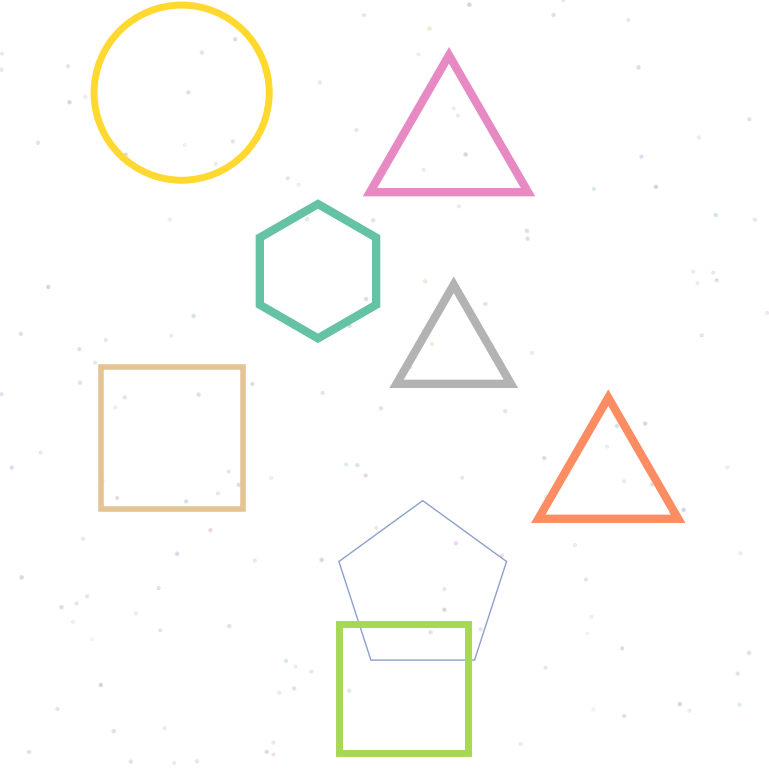[{"shape": "hexagon", "thickness": 3, "radius": 0.44, "center": [0.413, 0.648]}, {"shape": "triangle", "thickness": 3, "radius": 0.52, "center": [0.79, 0.379]}, {"shape": "pentagon", "thickness": 0.5, "radius": 0.57, "center": [0.549, 0.235]}, {"shape": "triangle", "thickness": 3, "radius": 0.59, "center": [0.583, 0.81]}, {"shape": "square", "thickness": 2.5, "radius": 0.42, "center": [0.524, 0.106]}, {"shape": "circle", "thickness": 2.5, "radius": 0.57, "center": [0.236, 0.88]}, {"shape": "square", "thickness": 2, "radius": 0.46, "center": [0.223, 0.432]}, {"shape": "triangle", "thickness": 3, "radius": 0.43, "center": [0.589, 0.544]}]